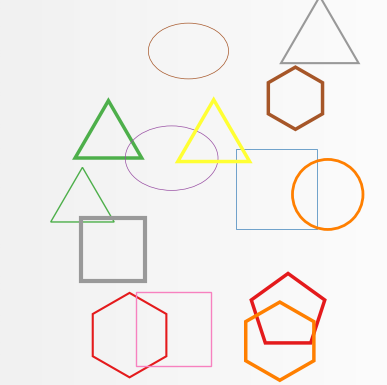[{"shape": "pentagon", "thickness": 2.5, "radius": 0.5, "center": [0.743, 0.19]}, {"shape": "hexagon", "thickness": 1.5, "radius": 0.55, "center": [0.334, 0.13]}, {"shape": "square", "thickness": 0.5, "radius": 0.52, "center": [0.714, 0.509]}, {"shape": "triangle", "thickness": 1, "radius": 0.47, "center": [0.213, 0.471]}, {"shape": "triangle", "thickness": 2.5, "radius": 0.5, "center": [0.28, 0.639]}, {"shape": "oval", "thickness": 0.5, "radius": 0.6, "center": [0.443, 0.589]}, {"shape": "hexagon", "thickness": 2.5, "radius": 0.51, "center": [0.722, 0.114]}, {"shape": "circle", "thickness": 2, "radius": 0.45, "center": [0.846, 0.495]}, {"shape": "triangle", "thickness": 2.5, "radius": 0.54, "center": [0.551, 0.634]}, {"shape": "oval", "thickness": 0.5, "radius": 0.52, "center": [0.486, 0.868]}, {"shape": "hexagon", "thickness": 2.5, "radius": 0.4, "center": [0.762, 0.745]}, {"shape": "square", "thickness": 1, "radius": 0.48, "center": [0.448, 0.146]}, {"shape": "triangle", "thickness": 1.5, "radius": 0.58, "center": [0.825, 0.894]}, {"shape": "square", "thickness": 3, "radius": 0.41, "center": [0.292, 0.352]}]